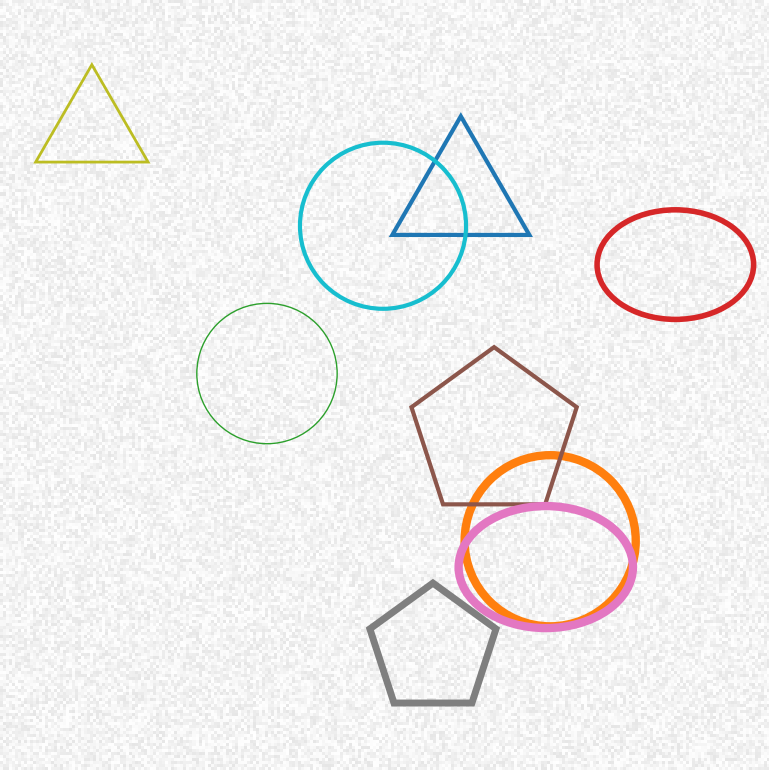[{"shape": "triangle", "thickness": 1.5, "radius": 0.51, "center": [0.598, 0.746]}, {"shape": "circle", "thickness": 3, "radius": 0.56, "center": [0.715, 0.298]}, {"shape": "circle", "thickness": 0.5, "radius": 0.46, "center": [0.347, 0.515]}, {"shape": "oval", "thickness": 2, "radius": 0.51, "center": [0.877, 0.656]}, {"shape": "pentagon", "thickness": 1.5, "radius": 0.56, "center": [0.642, 0.436]}, {"shape": "oval", "thickness": 3, "radius": 0.57, "center": [0.709, 0.264]}, {"shape": "pentagon", "thickness": 2.5, "radius": 0.43, "center": [0.562, 0.157]}, {"shape": "triangle", "thickness": 1, "radius": 0.42, "center": [0.119, 0.832]}, {"shape": "circle", "thickness": 1.5, "radius": 0.54, "center": [0.497, 0.707]}]